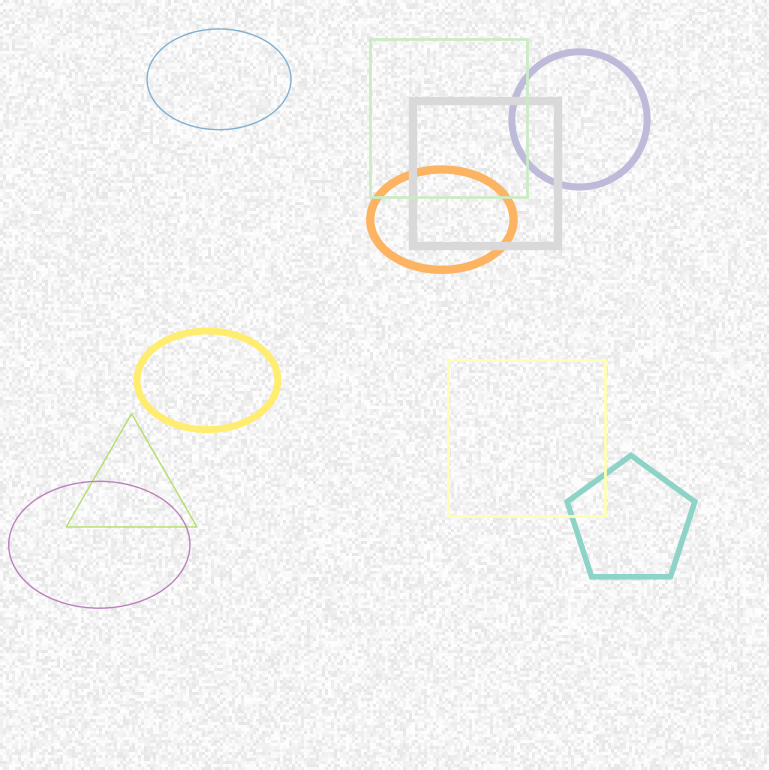[{"shape": "pentagon", "thickness": 2, "radius": 0.44, "center": [0.819, 0.321]}, {"shape": "square", "thickness": 1, "radius": 0.51, "center": [0.684, 0.431]}, {"shape": "circle", "thickness": 2.5, "radius": 0.44, "center": [0.753, 0.845]}, {"shape": "oval", "thickness": 0.5, "radius": 0.47, "center": [0.284, 0.897]}, {"shape": "oval", "thickness": 3, "radius": 0.47, "center": [0.574, 0.715]}, {"shape": "triangle", "thickness": 0.5, "radius": 0.49, "center": [0.171, 0.365]}, {"shape": "square", "thickness": 3, "radius": 0.47, "center": [0.63, 0.775]}, {"shape": "oval", "thickness": 0.5, "radius": 0.59, "center": [0.129, 0.293]}, {"shape": "square", "thickness": 1, "radius": 0.51, "center": [0.582, 0.847]}, {"shape": "oval", "thickness": 2.5, "radius": 0.46, "center": [0.269, 0.506]}]